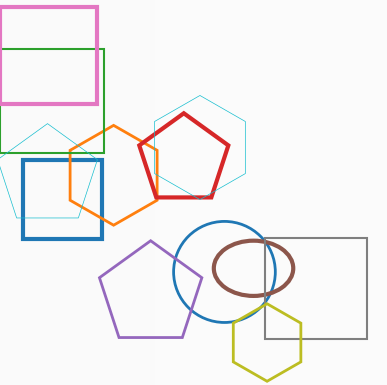[{"shape": "square", "thickness": 3, "radius": 0.51, "center": [0.16, 0.482]}, {"shape": "circle", "thickness": 2, "radius": 0.66, "center": [0.579, 0.294]}, {"shape": "hexagon", "thickness": 2, "radius": 0.65, "center": [0.293, 0.545]}, {"shape": "square", "thickness": 1.5, "radius": 0.67, "center": [0.134, 0.738]}, {"shape": "pentagon", "thickness": 3, "radius": 0.6, "center": [0.474, 0.585]}, {"shape": "pentagon", "thickness": 2, "radius": 0.69, "center": [0.389, 0.236]}, {"shape": "oval", "thickness": 3, "radius": 0.51, "center": [0.654, 0.303]}, {"shape": "square", "thickness": 3, "radius": 0.63, "center": [0.124, 0.856]}, {"shape": "square", "thickness": 1.5, "radius": 0.65, "center": [0.815, 0.252]}, {"shape": "hexagon", "thickness": 2, "radius": 0.5, "center": [0.689, 0.11]}, {"shape": "pentagon", "thickness": 0.5, "radius": 0.68, "center": [0.123, 0.543]}, {"shape": "hexagon", "thickness": 0.5, "radius": 0.68, "center": [0.516, 0.617]}]